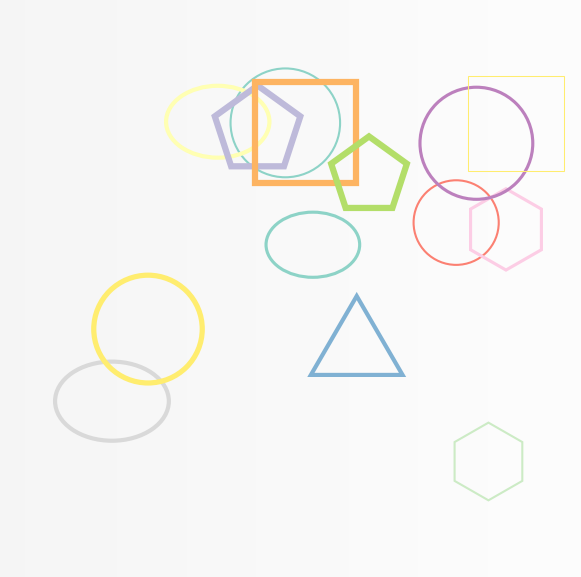[{"shape": "oval", "thickness": 1.5, "radius": 0.4, "center": [0.538, 0.575]}, {"shape": "circle", "thickness": 1, "radius": 0.47, "center": [0.491, 0.786]}, {"shape": "oval", "thickness": 2, "radius": 0.44, "center": [0.375, 0.788]}, {"shape": "pentagon", "thickness": 3, "radius": 0.39, "center": [0.443, 0.774]}, {"shape": "circle", "thickness": 1, "radius": 0.37, "center": [0.785, 0.614]}, {"shape": "triangle", "thickness": 2, "radius": 0.46, "center": [0.614, 0.395]}, {"shape": "square", "thickness": 3, "radius": 0.44, "center": [0.525, 0.769]}, {"shape": "pentagon", "thickness": 3, "radius": 0.34, "center": [0.635, 0.694]}, {"shape": "hexagon", "thickness": 1.5, "radius": 0.35, "center": [0.871, 0.602]}, {"shape": "oval", "thickness": 2, "radius": 0.49, "center": [0.193, 0.304]}, {"shape": "circle", "thickness": 1.5, "radius": 0.49, "center": [0.82, 0.751]}, {"shape": "hexagon", "thickness": 1, "radius": 0.34, "center": [0.84, 0.2]}, {"shape": "circle", "thickness": 2.5, "radius": 0.47, "center": [0.255, 0.429]}, {"shape": "square", "thickness": 0.5, "radius": 0.41, "center": [0.888, 0.785]}]